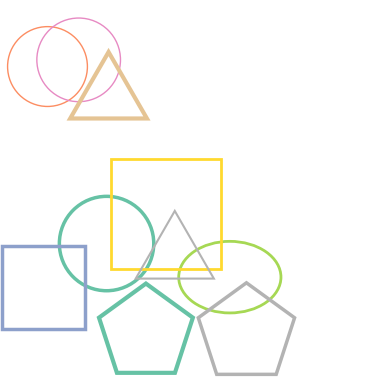[{"shape": "pentagon", "thickness": 3, "radius": 0.64, "center": [0.379, 0.135]}, {"shape": "circle", "thickness": 2.5, "radius": 0.61, "center": [0.277, 0.367]}, {"shape": "circle", "thickness": 1, "radius": 0.52, "center": [0.123, 0.827]}, {"shape": "square", "thickness": 2.5, "radius": 0.54, "center": [0.114, 0.253]}, {"shape": "circle", "thickness": 1, "radius": 0.54, "center": [0.204, 0.845]}, {"shape": "oval", "thickness": 2, "radius": 0.66, "center": [0.597, 0.28]}, {"shape": "square", "thickness": 2, "radius": 0.72, "center": [0.432, 0.444]}, {"shape": "triangle", "thickness": 3, "radius": 0.58, "center": [0.282, 0.75]}, {"shape": "pentagon", "thickness": 2.5, "radius": 0.66, "center": [0.64, 0.134]}, {"shape": "triangle", "thickness": 1.5, "radius": 0.59, "center": [0.454, 0.335]}]